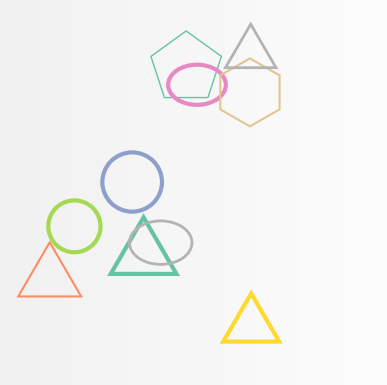[{"shape": "triangle", "thickness": 3, "radius": 0.49, "center": [0.371, 0.338]}, {"shape": "pentagon", "thickness": 1, "radius": 0.48, "center": [0.48, 0.824]}, {"shape": "triangle", "thickness": 1.5, "radius": 0.47, "center": [0.128, 0.277]}, {"shape": "circle", "thickness": 3, "radius": 0.38, "center": [0.341, 0.527]}, {"shape": "oval", "thickness": 3, "radius": 0.37, "center": [0.508, 0.78]}, {"shape": "circle", "thickness": 3, "radius": 0.34, "center": [0.192, 0.412]}, {"shape": "triangle", "thickness": 3, "radius": 0.42, "center": [0.648, 0.154]}, {"shape": "hexagon", "thickness": 1.5, "radius": 0.44, "center": [0.645, 0.76]}, {"shape": "oval", "thickness": 2, "radius": 0.4, "center": [0.415, 0.37]}, {"shape": "triangle", "thickness": 2, "radius": 0.38, "center": [0.647, 0.862]}]